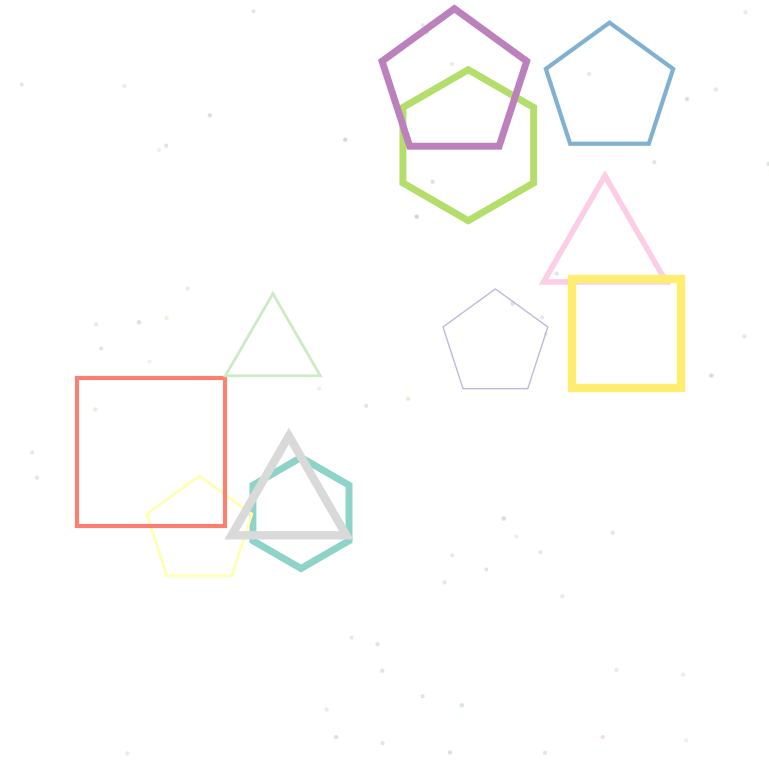[{"shape": "hexagon", "thickness": 2.5, "radius": 0.36, "center": [0.391, 0.334]}, {"shape": "pentagon", "thickness": 1, "radius": 0.36, "center": [0.259, 0.31]}, {"shape": "pentagon", "thickness": 0.5, "radius": 0.36, "center": [0.643, 0.553]}, {"shape": "square", "thickness": 1.5, "radius": 0.48, "center": [0.196, 0.413]}, {"shape": "pentagon", "thickness": 1.5, "radius": 0.43, "center": [0.792, 0.884]}, {"shape": "hexagon", "thickness": 2.5, "radius": 0.49, "center": [0.608, 0.811]}, {"shape": "triangle", "thickness": 2, "radius": 0.46, "center": [0.786, 0.68]}, {"shape": "triangle", "thickness": 3, "radius": 0.43, "center": [0.375, 0.348]}, {"shape": "pentagon", "thickness": 2.5, "radius": 0.49, "center": [0.59, 0.89]}, {"shape": "triangle", "thickness": 1, "radius": 0.36, "center": [0.354, 0.548]}, {"shape": "square", "thickness": 3, "radius": 0.35, "center": [0.814, 0.567]}]